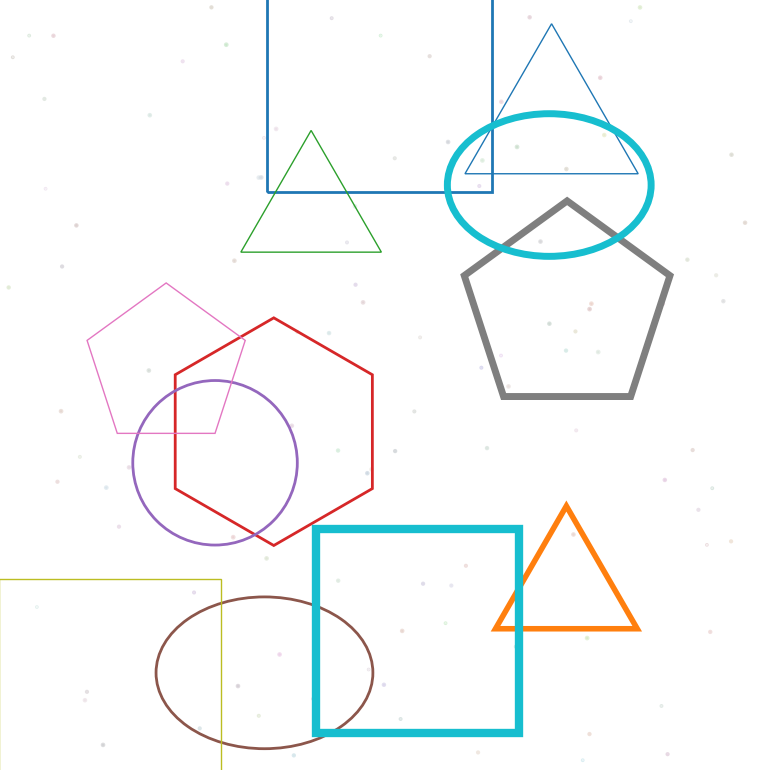[{"shape": "triangle", "thickness": 0.5, "radius": 0.65, "center": [0.716, 0.839]}, {"shape": "square", "thickness": 1, "radius": 0.73, "center": [0.493, 0.897]}, {"shape": "triangle", "thickness": 2, "radius": 0.53, "center": [0.736, 0.237]}, {"shape": "triangle", "thickness": 0.5, "radius": 0.53, "center": [0.404, 0.725]}, {"shape": "hexagon", "thickness": 1, "radius": 0.74, "center": [0.356, 0.439]}, {"shape": "circle", "thickness": 1, "radius": 0.53, "center": [0.279, 0.399]}, {"shape": "oval", "thickness": 1, "radius": 0.7, "center": [0.343, 0.126]}, {"shape": "pentagon", "thickness": 0.5, "radius": 0.54, "center": [0.216, 0.525]}, {"shape": "pentagon", "thickness": 2.5, "radius": 0.7, "center": [0.737, 0.599]}, {"shape": "square", "thickness": 0.5, "radius": 0.72, "center": [0.143, 0.105]}, {"shape": "square", "thickness": 3, "radius": 0.66, "center": [0.542, 0.18]}, {"shape": "oval", "thickness": 2.5, "radius": 0.66, "center": [0.713, 0.76]}]